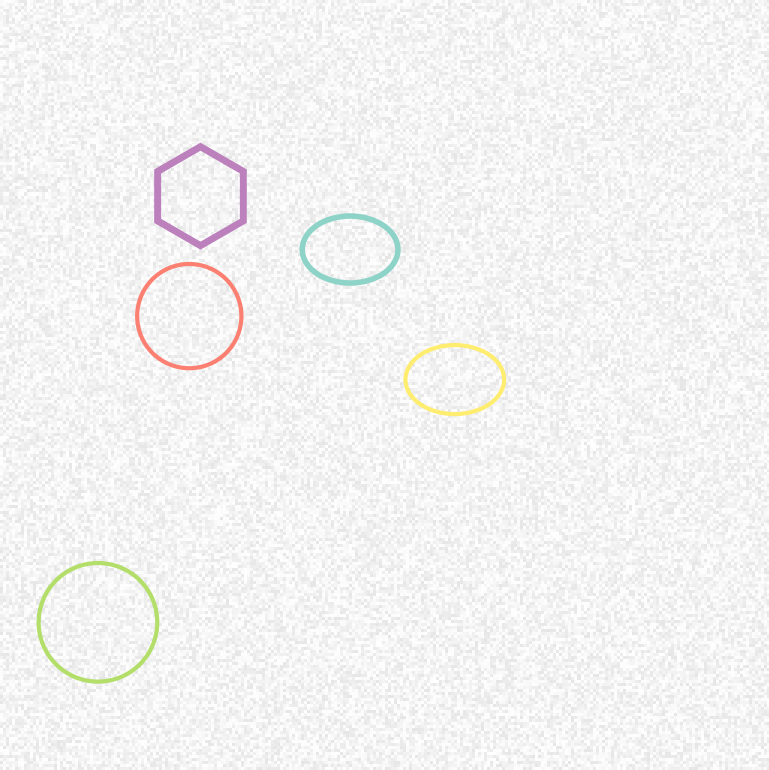[{"shape": "oval", "thickness": 2, "radius": 0.31, "center": [0.455, 0.676]}, {"shape": "circle", "thickness": 1.5, "radius": 0.34, "center": [0.246, 0.589]}, {"shape": "circle", "thickness": 1.5, "radius": 0.39, "center": [0.127, 0.192]}, {"shape": "hexagon", "thickness": 2.5, "radius": 0.32, "center": [0.26, 0.745]}, {"shape": "oval", "thickness": 1.5, "radius": 0.32, "center": [0.591, 0.507]}]